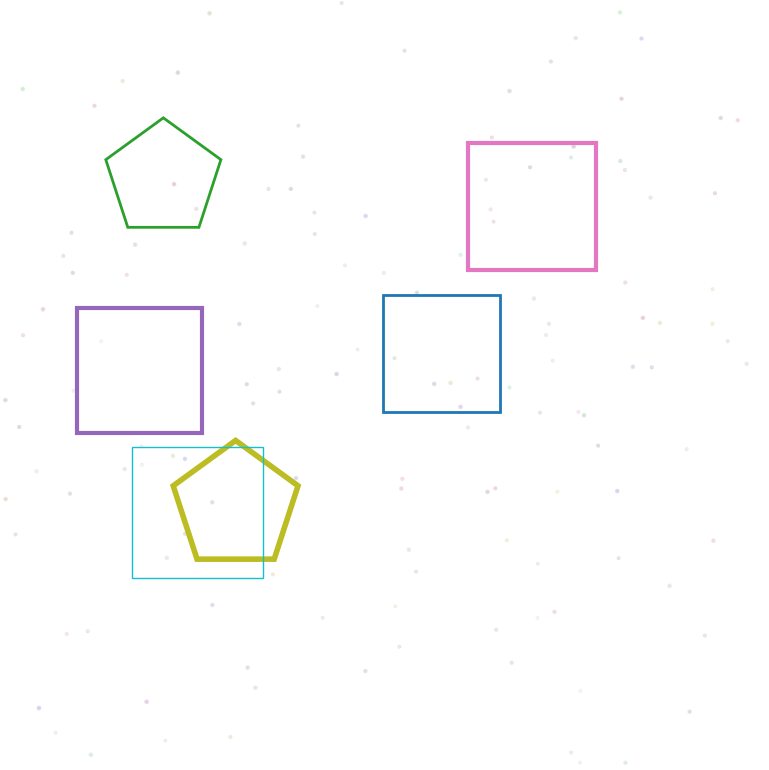[{"shape": "square", "thickness": 1, "radius": 0.38, "center": [0.573, 0.541]}, {"shape": "pentagon", "thickness": 1, "radius": 0.39, "center": [0.212, 0.768]}, {"shape": "square", "thickness": 1.5, "radius": 0.41, "center": [0.181, 0.519]}, {"shape": "square", "thickness": 1.5, "radius": 0.41, "center": [0.691, 0.732]}, {"shape": "pentagon", "thickness": 2, "radius": 0.43, "center": [0.306, 0.343]}, {"shape": "square", "thickness": 0.5, "radius": 0.43, "center": [0.256, 0.334]}]